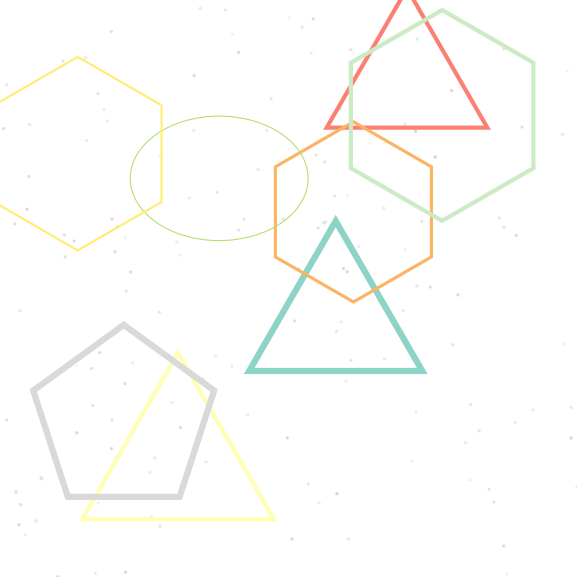[{"shape": "triangle", "thickness": 3, "radius": 0.87, "center": [0.581, 0.443]}, {"shape": "triangle", "thickness": 2, "radius": 0.96, "center": [0.308, 0.196]}, {"shape": "triangle", "thickness": 2, "radius": 0.8, "center": [0.705, 0.858]}, {"shape": "hexagon", "thickness": 1.5, "radius": 0.78, "center": [0.612, 0.632]}, {"shape": "oval", "thickness": 0.5, "radius": 0.77, "center": [0.38, 0.69]}, {"shape": "pentagon", "thickness": 3, "radius": 0.82, "center": [0.214, 0.272]}, {"shape": "hexagon", "thickness": 2, "radius": 0.91, "center": [0.766, 0.799]}, {"shape": "hexagon", "thickness": 1, "radius": 0.84, "center": [0.135, 0.733]}]